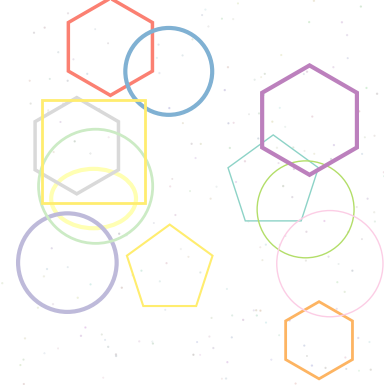[{"shape": "pentagon", "thickness": 1, "radius": 0.62, "center": [0.71, 0.526]}, {"shape": "oval", "thickness": 3, "radius": 0.55, "center": [0.243, 0.484]}, {"shape": "circle", "thickness": 3, "radius": 0.64, "center": [0.175, 0.318]}, {"shape": "hexagon", "thickness": 2.5, "radius": 0.63, "center": [0.287, 0.878]}, {"shape": "circle", "thickness": 3, "radius": 0.56, "center": [0.438, 0.815]}, {"shape": "hexagon", "thickness": 2, "radius": 0.5, "center": [0.829, 0.116]}, {"shape": "circle", "thickness": 1, "radius": 0.63, "center": [0.794, 0.456]}, {"shape": "circle", "thickness": 1, "radius": 0.69, "center": [0.857, 0.315]}, {"shape": "hexagon", "thickness": 2.5, "radius": 0.63, "center": [0.199, 0.622]}, {"shape": "hexagon", "thickness": 3, "radius": 0.71, "center": [0.804, 0.688]}, {"shape": "circle", "thickness": 2, "radius": 0.74, "center": [0.248, 0.516]}, {"shape": "square", "thickness": 2, "radius": 0.67, "center": [0.242, 0.606]}, {"shape": "pentagon", "thickness": 1.5, "radius": 0.58, "center": [0.441, 0.3]}]